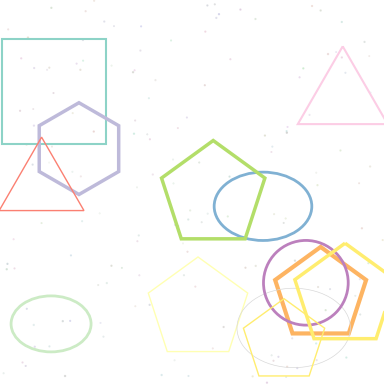[{"shape": "square", "thickness": 1.5, "radius": 0.68, "center": [0.141, 0.762]}, {"shape": "pentagon", "thickness": 1, "radius": 0.68, "center": [0.514, 0.197]}, {"shape": "hexagon", "thickness": 2.5, "radius": 0.6, "center": [0.205, 0.614]}, {"shape": "triangle", "thickness": 1, "radius": 0.64, "center": [0.108, 0.517]}, {"shape": "oval", "thickness": 2, "radius": 0.63, "center": [0.683, 0.464]}, {"shape": "pentagon", "thickness": 3, "radius": 0.62, "center": [0.833, 0.234]}, {"shape": "pentagon", "thickness": 2.5, "radius": 0.71, "center": [0.554, 0.494]}, {"shape": "triangle", "thickness": 1.5, "radius": 0.67, "center": [0.89, 0.745]}, {"shape": "oval", "thickness": 0.5, "radius": 0.74, "center": [0.763, 0.148]}, {"shape": "circle", "thickness": 2, "radius": 0.55, "center": [0.794, 0.266]}, {"shape": "oval", "thickness": 2, "radius": 0.52, "center": [0.133, 0.159]}, {"shape": "pentagon", "thickness": 2.5, "radius": 0.69, "center": [0.896, 0.231]}, {"shape": "pentagon", "thickness": 1, "radius": 0.55, "center": [0.738, 0.113]}]